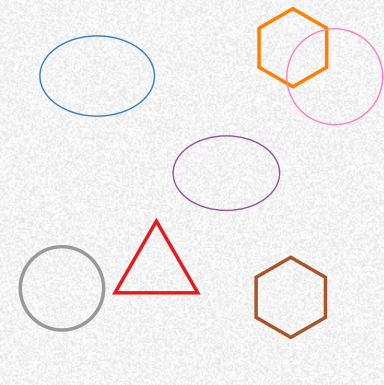[{"shape": "triangle", "thickness": 2.5, "radius": 0.62, "center": [0.406, 0.301]}, {"shape": "oval", "thickness": 1, "radius": 0.74, "center": [0.252, 0.803]}, {"shape": "oval", "thickness": 1, "radius": 0.69, "center": [0.588, 0.55]}, {"shape": "hexagon", "thickness": 2.5, "radius": 0.51, "center": [0.761, 0.876]}, {"shape": "hexagon", "thickness": 2.5, "radius": 0.52, "center": [0.755, 0.228]}, {"shape": "circle", "thickness": 1, "radius": 0.62, "center": [0.869, 0.801]}, {"shape": "circle", "thickness": 2.5, "radius": 0.54, "center": [0.161, 0.251]}]